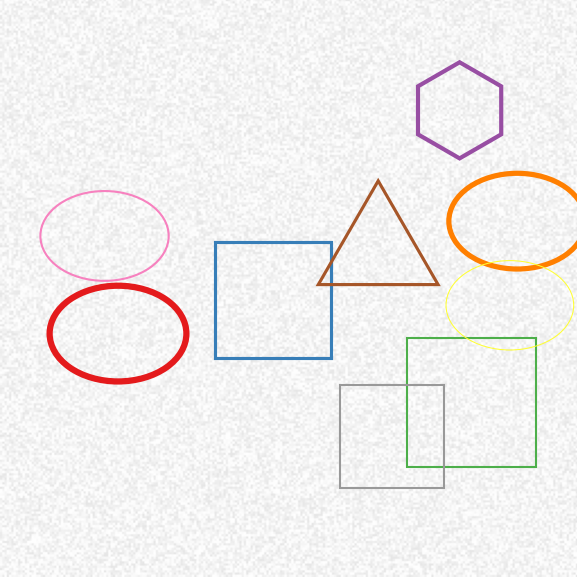[{"shape": "oval", "thickness": 3, "radius": 0.59, "center": [0.204, 0.421]}, {"shape": "square", "thickness": 1.5, "radius": 0.5, "center": [0.473, 0.48]}, {"shape": "square", "thickness": 1, "radius": 0.56, "center": [0.816, 0.302]}, {"shape": "hexagon", "thickness": 2, "radius": 0.42, "center": [0.796, 0.808]}, {"shape": "oval", "thickness": 2.5, "radius": 0.59, "center": [0.896, 0.616]}, {"shape": "oval", "thickness": 0.5, "radius": 0.55, "center": [0.883, 0.47]}, {"shape": "triangle", "thickness": 1.5, "radius": 0.6, "center": [0.655, 0.566]}, {"shape": "oval", "thickness": 1, "radius": 0.56, "center": [0.181, 0.591]}, {"shape": "square", "thickness": 1, "radius": 0.45, "center": [0.679, 0.243]}]